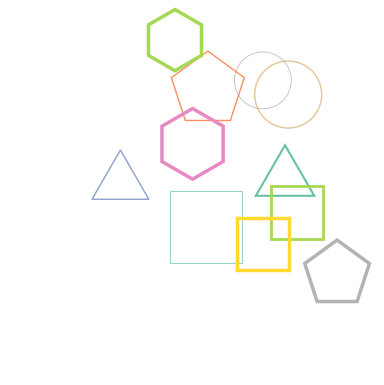[{"shape": "triangle", "thickness": 1.5, "radius": 0.44, "center": [0.74, 0.535]}, {"shape": "square", "thickness": 0.5, "radius": 0.47, "center": [0.535, 0.411]}, {"shape": "pentagon", "thickness": 1, "radius": 0.5, "center": [0.54, 0.768]}, {"shape": "triangle", "thickness": 1, "radius": 0.43, "center": [0.313, 0.525]}, {"shape": "hexagon", "thickness": 2.5, "radius": 0.46, "center": [0.5, 0.626]}, {"shape": "hexagon", "thickness": 2.5, "radius": 0.4, "center": [0.455, 0.896]}, {"shape": "square", "thickness": 2, "radius": 0.34, "center": [0.771, 0.448]}, {"shape": "square", "thickness": 2.5, "radius": 0.34, "center": [0.682, 0.367]}, {"shape": "circle", "thickness": 1, "radius": 0.44, "center": [0.749, 0.755]}, {"shape": "pentagon", "thickness": 2.5, "radius": 0.44, "center": [0.876, 0.288]}, {"shape": "circle", "thickness": 0.5, "radius": 0.37, "center": [0.683, 0.791]}]